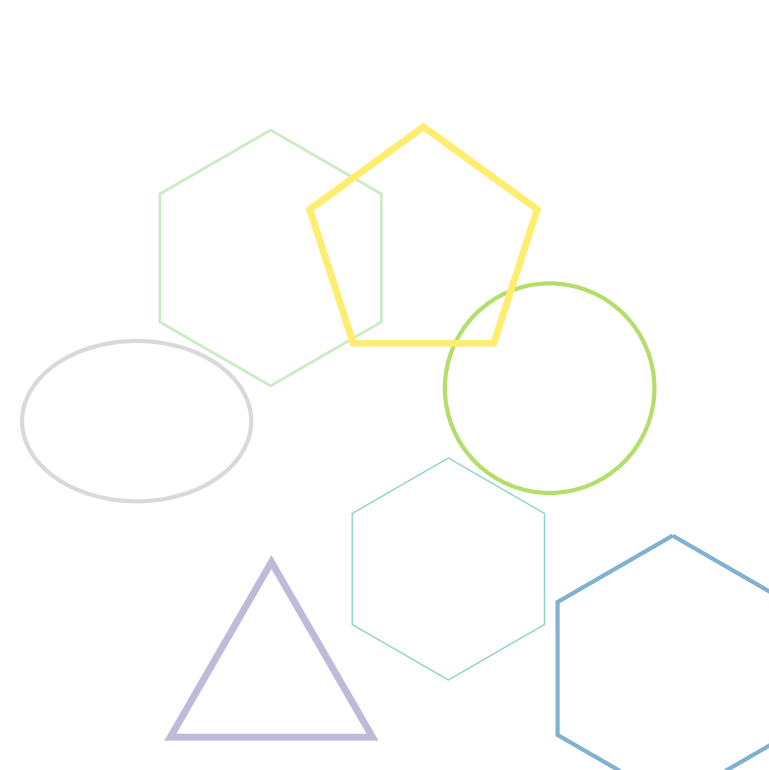[{"shape": "hexagon", "thickness": 0.5, "radius": 0.72, "center": [0.582, 0.261]}, {"shape": "triangle", "thickness": 2.5, "radius": 0.76, "center": [0.352, 0.118]}, {"shape": "hexagon", "thickness": 1.5, "radius": 0.86, "center": [0.874, 0.132]}, {"shape": "circle", "thickness": 1.5, "radius": 0.68, "center": [0.714, 0.496]}, {"shape": "oval", "thickness": 1.5, "radius": 0.74, "center": [0.177, 0.453]}, {"shape": "hexagon", "thickness": 1, "radius": 0.83, "center": [0.351, 0.665]}, {"shape": "pentagon", "thickness": 2.5, "radius": 0.78, "center": [0.55, 0.68]}]